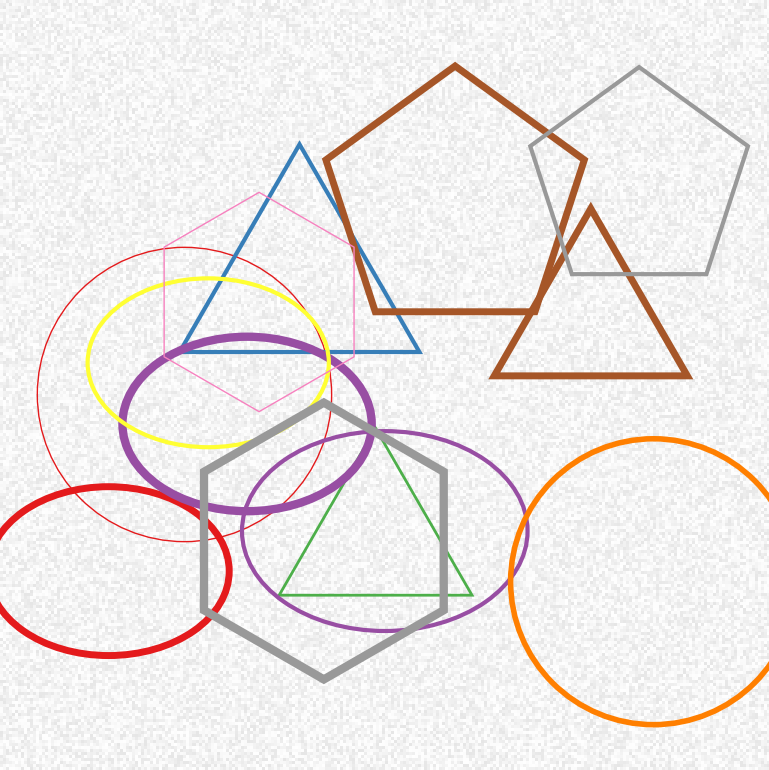[{"shape": "circle", "thickness": 0.5, "radius": 0.96, "center": [0.24, 0.488]}, {"shape": "oval", "thickness": 2.5, "radius": 0.78, "center": [0.141, 0.258]}, {"shape": "triangle", "thickness": 1.5, "radius": 0.9, "center": [0.389, 0.633]}, {"shape": "triangle", "thickness": 1, "radius": 0.72, "center": [0.488, 0.299]}, {"shape": "oval", "thickness": 1.5, "radius": 0.93, "center": [0.5, 0.31]}, {"shape": "oval", "thickness": 3, "radius": 0.81, "center": [0.321, 0.449]}, {"shape": "circle", "thickness": 2, "radius": 0.93, "center": [0.849, 0.245]}, {"shape": "oval", "thickness": 1.5, "radius": 0.78, "center": [0.27, 0.529]}, {"shape": "triangle", "thickness": 2.5, "radius": 0.72, "center": [0.767, 0.584]}, {"shape": "pentagon", "thickness": 2.5, "radius": 0.88, "center": [0.591, 0.738]}, {"shape": "hexagon", "thickness": 0.5, "radius": 0.71, "center": [0.336, 0.608]}, {"shape": "hexagon", "thickness": 3, "radius": 0.9, "center": [0.421, 0.297]}, {"shape": "pentagon", "thickness": 1.5, "radius": 0.74, "center": [0.83, 0.764]}]